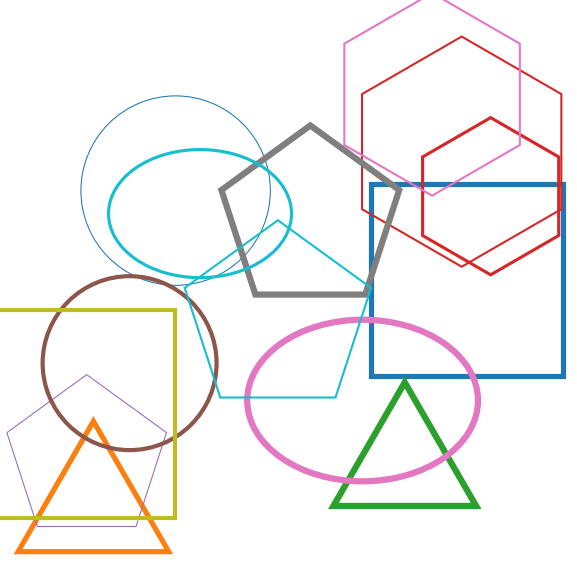[{"shape": "circle", "thickness": 0.5, "radius": 0.82, "center": [0.304, 0.669]}, {"shape": "square", "thickness": 2.5, "radius": 0.83, "center": [0.808, 0.514]}, {"shape": "triangle", "thickness": 2.5, "radius": 0.75, "center": [0.162, 0.119]}, {"shape": "triangle", "thickness": 3, "radius": 0.71, "center": [0.701, 0.194]}, {"shape": "hexagon", "thickness": 1.5, "radius": 0.68, "center": [0.85, 0.659]}, {"shape": "hexagon", "thickness": 1, "radius": 1.0, "center": [0.799, 0.737]}, {"shape": "pentagon", "thickness": 0.5, "radius": 0.73, "center": [0.15, 0.205]}, {"shape": "circle", "thickness": 2, "radius": 0.75, "center": [0.224, 0.37]}, {"shape": "oval", "thickness": 3, "radius": 1.0, "center": [0.628, 0.306]}, {"shape": "hexagon", "thickness": 1, "radius": 0.88, "center": [0.748, 0.836]}, {"shape": "pentagon", "thickness": 3, "radius": 0.81, "center": [0.537, 0.62]}, {"shape": "square", "thickness": 2, "radius": 0.9, "center": [0.123, 0.282]}, {"shape": "pentagon", "thickness": 1, "radius": 0.85, "center": [0.481, 0.448]}, {"shape": "oval", "thickness": 1.5, "radius": 0.79, "center": [0.346, 0.629]}]